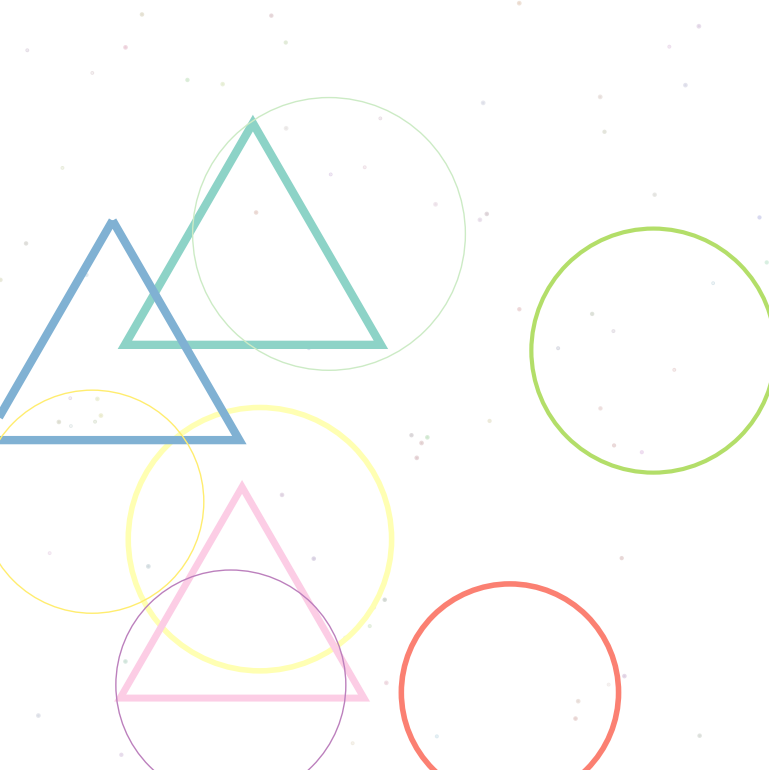[{"shape": "triangle", "thickness": 3, "radius": 0.96, "center": [0.328, 0.648]}, {"shape": "circle", "thickness": 2, "radius": 0.86, "center": [0.338, 0.3]}, {"shape": "circle", "thickness": 2, "radius": 0.71, "center": [0.662, 0.101]}, {"shape": "triangle", "thickness": 3, "radius": 0.95, "center": [0.146, 0.523]}, {"shape": "circle", "thickness": 1.5, "radius": 0.79, "center": [0.849, 0.545]}, {"shape": "triangle", "thickness": 2.5, "radius": 0.91, "center": [0.314, 0.185]}, {"shape": "circle", "thickness": 0.5, "radius": 0.75, "center": [0.3, 0.11]}, {"shape": "circle", "thickness": 0.5, "radius": 0.89, "center": [0.427, 0.696]}, {"shape": "circle", "thickness": 0.5, "radius": 0.72, "center": [0.12, 0.348]}]